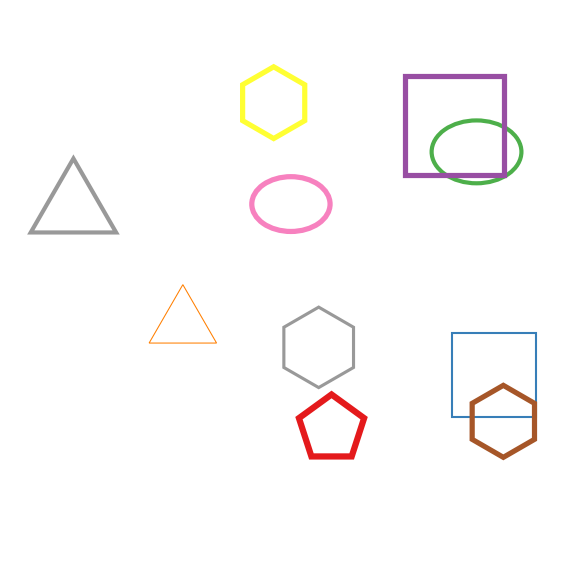[{"shape": "pentagon", "thickness": 3, "radius": 0.3, "center": [0.574, 0.257]}, {"shape": "square", "thickness": 1, "radius": 0.36, "center": [0.856, 0.349]}, {"shape": "oval", "thickness": 2, "radius": 0.39, "center": [0.825, 0.736]}, {"shape": "square", "thickness": 2.5, "radius": 0.43, "center": [0.787, 0.782]}, {"shape": "triangle", "thickness": 0.5, "radius": 0.34, "center": [0.317, 0.439]}, {"shape": "hexagon", "thickness": 2.5, "radius": 0.31, "center": [0.474, 0.821]}, {"shape": "hexagon", "thickness": 2.5, "radius": 0.31, "center": [0.872, 0.27]}, {"shape": "oval", "thickness": 2.5, "radius": 0.34, "center": [0.504, 0.646]}, {"shape": "hexagon", "thickness": 1.5, "radius": 0.35, "center": [0.552, 0.398]}, {"shape": "triangle", "thickness": 2, "radius": 0.43, "center": [0.127, 0.639]}]